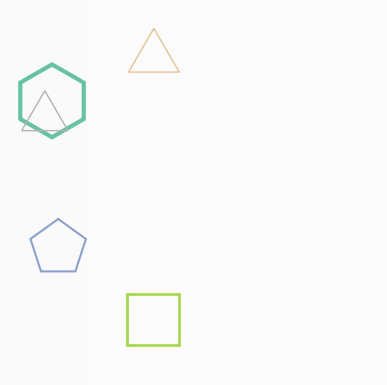[{"shape": "hexagon", "thickness": 3, "radius": 0.47, "center": [0.134, 0.738]}, {"shape": "pentagon", "thickness": 1.5, "radius": 0.38, "center": [0.15, 0.356]}, {"shape": "square", "thickness": 2, "radius": 0.34, "center": [0.395, 0.17]}, {"shape": "triangle", "thickness": 1, "radius": 0.38, "center": [0.397, 0.851]}, {"shape": "triangle", "thickness": 1, "radius": 0.35, "center": [0.116, 0.695]}]